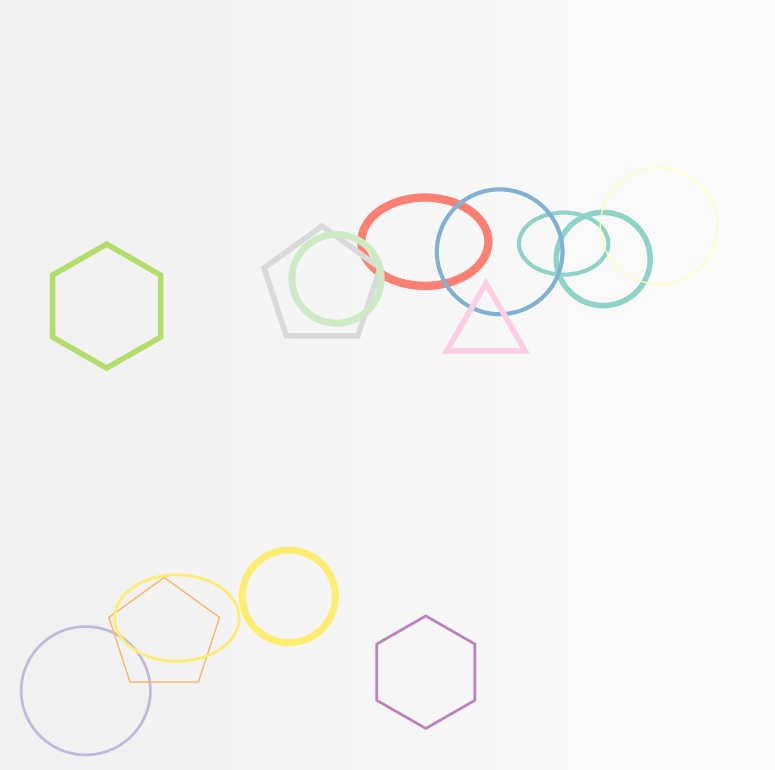[{"shape": "oval", "thickness": 1.5, "radius": 0.29, "center": [0.727, 0.684]}, {"shape": "circle", "thickness": 2, "radius": 0.3, "center": [0.778, 0.664]}, {"shape": "circle", "thickness": 0.5, "radius": 0.38, "center": [0.85, 0.707]}, {"shape": "circle", "thickness": 1, "radius": 0.42, "center": [0.111, 0.103]}, {"shape": "oval", "thickness": 3, "radius": 0.41, "center": [0.548, 0.686]}, {"shape": "circle", "thickness": 1.5, "radius": 0.41, "center": [0.645, 0.673]}, {"shape": "pentagon", "thickness": 0.5, "radius": 0.38, "center": [0.212, 0.175]}, {"shape": "hexagon", "thickness": 2, "radius": 0.4, "center": [0.138, 0.602]}, {"shape": "triangle", "thickness": 2, "radius": 0.29, "center": [0.627, 0.574]}, {"shape": "pentagon", "thickness": 2, "radius": 0.39, "center": [0.416, 0.628]}, {"shape": "hexagon", "thickness": 1, "radius": 0.37, "center": [0.549, 0.127]}, {"shape": "circle", "thickness": 2.5, "radius": 0.29, "center": [0.434, 0.638]}, {"shape": "oval", "thickness": 1, "radius": 0.4, "center": [0.228, 0.197]}, {"shape": "circle", "thickness": 2.5, "radius": 0.3, "center": [0.373, 0.225]}]